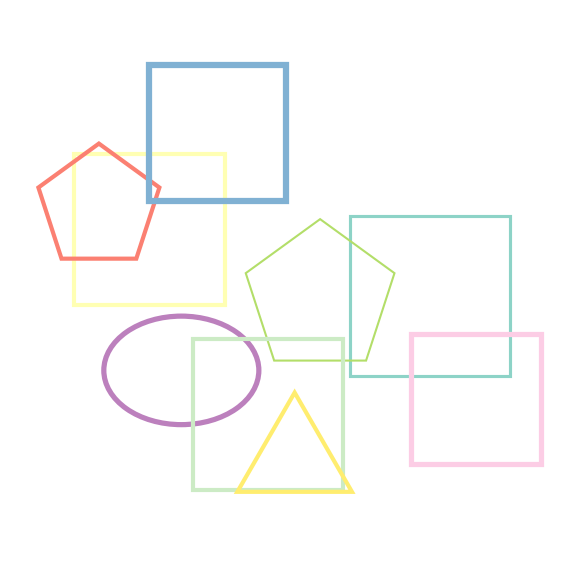[{"shape": "square", "thickness": 1.5, "radius": 0.69, "center": [0.745, 0.486]}, {"shape": "square", "thickness": 2, "radius": 0.66, "center": [0.259, 0.602]}, {"shape": "pentagon", "thickness": 2, "radius": 0.55, "center": [0.171, 0.64]}, {"shape": "square", "thickness": 3, "radius": 0.59, "center": [0.377, 0.769]}, {"shape": "pentagon", "thickness": 1, "radius": 0.68, "center": [0.554, 0.484]}, {"shape": "square", "thickness": 2.5, "radius": 0.56, "center": [0.824, 0.307]}, {"shape": "oval", "thickness": 2.5, "radius": 0.67, "center": [0.314, 0.358]}, {"shape": "square", "thickness": 2, "radius": 0.65, "center": [0.464, 0.281]}, {"shape": "triangle", "thickness": 2, "radius": 0.57, "center": [0.51, 0.205]}]